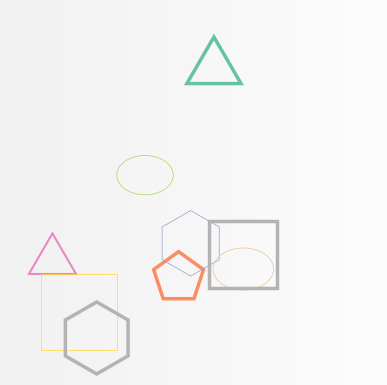[{"shape": "triangle", "thickness": 2.5, "radius": 0.4, "center": [0.552, 0.823]}, {"shape": "pentagon", "thickness": 2.5, "radius": 0.34, "center": [0.461, 0.279]}, {"shape": "hexagon", "thickness": 0.5, "radius": 0.43, "center": [0.492, 0.368]}, {"shape": "triangle", "thickness": 1.5, "radius": 0.35, "center": [0.135, 0.323]}, {"shape": "oval", "thickness": 0.5, "radius": 0.36, "center": [0.374, 0.545]}, {"shape": "square", "thickness": 0.5, "radius": 0.49, "center": [0.203, 0.19]}, {"shape": "oval", "thickness": 0.5, "radius": 0.39, "center": [0.628, 0.301]}, {"shape": "hexagon", "thickness": 2.5, "radius": 0.47, "center": [0.25, 0.122]}, {"shape": "square", "thickness": 2.5, "radius": 0.44, "center": [0.627, 0.34]}]